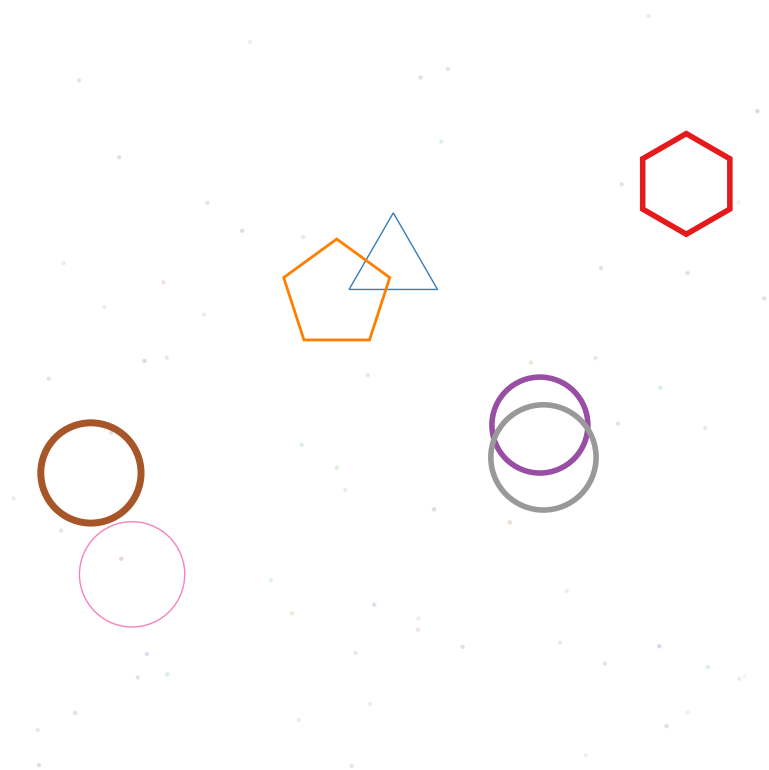[{"shape": "hexagon", "thickness": 2, "radius": 0.33, "center": [0.891, 0.761]}, {"shape": "triangle", "thickness": 0.5, "radius": 0.33, "center": [0.511, 0.657]}, {"shape": "circle", "thickness": 2, "radius": 0.31, "center": [0.701, 0.448]}, {"shape": "pentagon", "thickness": 1, "radius": 0.36, "center": [0.437, 0.617]}, {"shape": "circle", "thickness": 2.5, "radius": 0.33, "center": [0.118, 0.386]}, {"shape": "circle", "thickness": 0.5, "radius": 0.34, "center": [0.172, 0.254]}, {"shape": "circle", "thickness": 2, "radius": 0.34, "center": [0.706, 0.406]}]